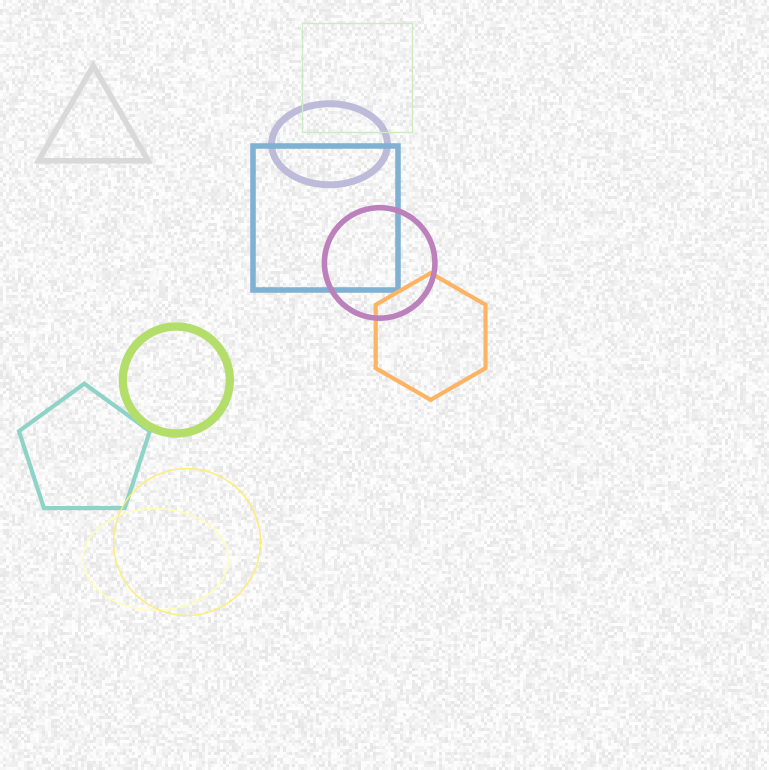[{"shape": "pentagon", "thickness": 1.5, "radius": 0.45, "center": [0.11, 0.412]}, {"shape": "oval", "thickness": 0.5, "radius": 0.47, "center": [0.202, 0.274]}, {"shape": "oval", "thickness": 2.5, "radius": 0.38, "center": [0.428, 0.813]}, {"shape": "square", "thickness": 2, "radius": 0.47, "center": [0.423, 0.717]}, {"shape": "hexagon", "thickness": 1.5, "radius": 0.41, "center": [0.559, 0.563]}, {"shape": "circle", "thickness": 3, "radius": 0.35, "center": [0.229, 0.506]}, {"shape": "triangle", "thickness": 2, "radius": 0.41, "center": [0.121, 0.832]}, {"shape": "circle", "thickness": 2, "radius": 0.36, "center": [0.493, 0.659]}, {"shape": "square", "thickness": 0.5, "radius": 0.35, "center": [0.464, 0.899]}, {"shape": "circle", "thickness": 0.5, "radius": 0.48, "center": [0.243, 0.296]}]